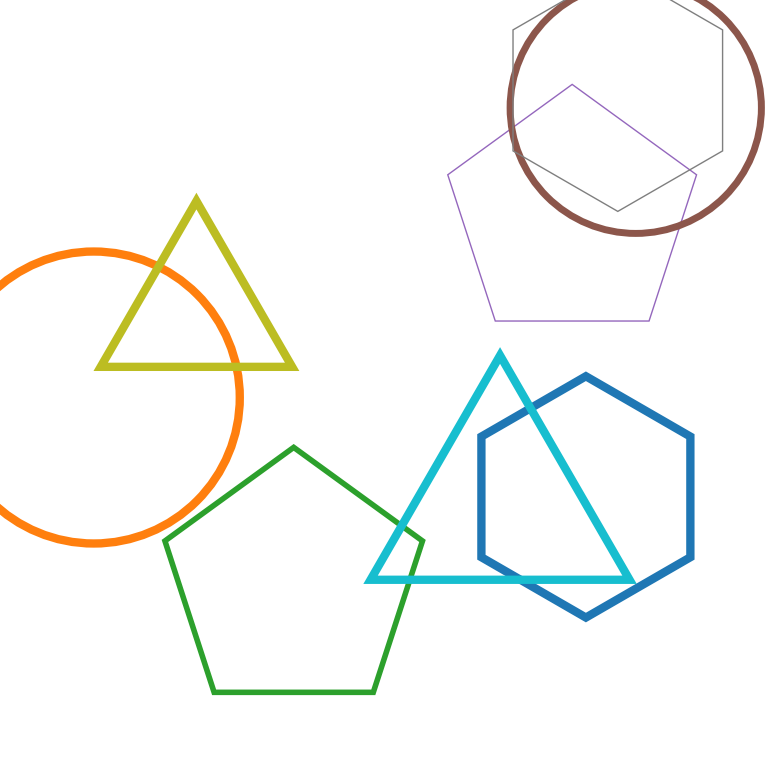[{"shape": "hexagon", "thickness": 3, "radius": 0.78, "center": [0.761, 0.355]}, {"shape": "circle", "thickness": 3, "radius": 0.95, "center": [0.122, 0.484]}, {"shape": "pentagon", "thickness": 2, "radius": 0.88, "center": [0.381, 0.243]}, {"shape": "pentagon", "thickness": 0.5, "radius": 0.85, "center": [0.743, 0.721]}, {"shape": "circle", "thickness": 2.5, "radius": 0.82, "center": [0.826, 0.86]}, {"shape": "hexagon", "thickness": 0.5, "radius": 0.79, "center": [0.802, 0.883]}, {"shape": "triangle", "thickness": 3, "radius": 0.72, "center": [0.255, 0.595]}, {"shape": "triangle", "thickness": 3, "radius": 0.97, "center": [0.649, 0.344]}]